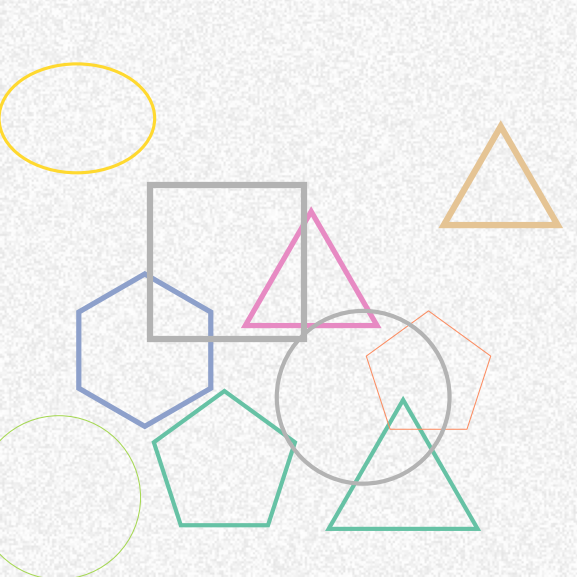[{"shape": "triangle", "thickness": 2, "radius": 0.74, "center": [0.698, 0.158]}, {"shape": "pentagon", "thickness": 2, "radius": 0.64, "center": [0.389, 0.194]}, {"shape": "pentagon", "thickness": 0.5, "radius": 0.57, "center": [0.742, 0.348]}, {"shape": "hexagon", "thickness": 2.5, "radius": 0.66, "center": [0.251, 0.393]}, {"shape": "triangle", "thickness": 2.5, "radius": 0.66, "center": [0.539, 0.501]}, {"shape": "circle", "thickness": 0.5, "radius": 0.71, "center": [0.102, 0.138]}, {"shape": "oval", "thickness": 1.5, "radius": 0.67, "center": [0.133, 0.794]}, {"shape": "triangle", "thickness": 3, "radius": 0.57, "center": [0.867, 0.666]}, {"shape": "circle", "thickness": 2, "radius": 0.75, "center": [0.629, 0.311]}, {"shape": "square", "thickness": 3, "radius": 0.66, "center": [0.393, 0.546]}]